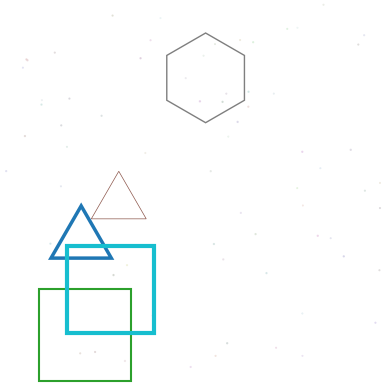[{"shape": "triangle", "thickness": 2.5, "radius": 0.45, "center": [0.211, 0.375]}, {"shape": "square", "thickness": 1.5, "radius": 0.6, "center": [0.221, 0.129]}, {"shape": "triangle", "thickness": 0.5, "radius": 0.41, "center": [0.309, 0.473]}, {"shape": "hexagon", "thickness": 1, "radius": 0.58, "center": [0.534, 0.798]}, {"shape": "square", "thickness": 3, "radius": 0.57, "center": [0.286, 0.249]}]